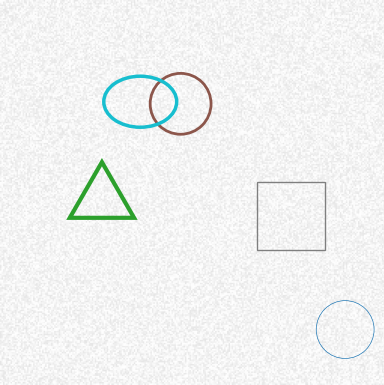[{"shape": "circle", "thickness": 0.5, "radius": 0.38, "center": [0.897, 0.144]}, {"shape": "triangle", "thickness": 3, "radius": 0.48, "center": [0.265, 0.482]}, {"shape": "circle", "thickness": 2, "radius": 0.4, "center": [0.469, 0.73]}, {"shape": "square", "thickness": 1, "radius": 0.44, "center": [0.756, 0.439]}, {"shape": "oval", "thickness": 2.5, "radius": 0.47, "center": [0.364, 0.736]}]